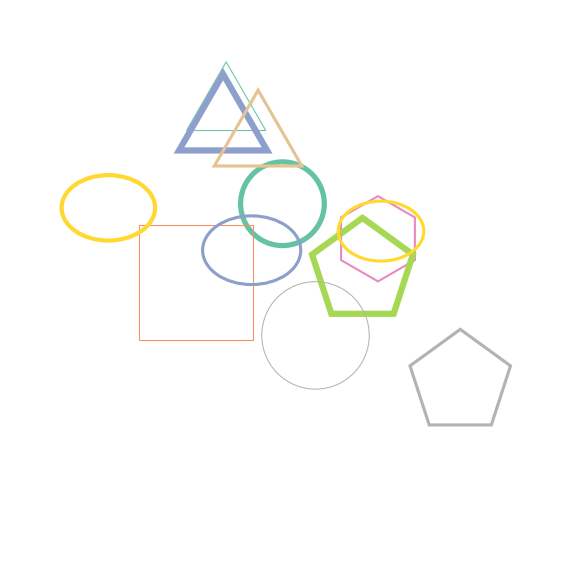[{"shape": "triangle", "thickness": 0.5, "radius": 0.4, "center": [0.392, 0.813]}, {"shape": "circle", "thickness": 2.5, "radius": 0.36, "center": [0.489, 0.646]}, {"shape": "square", "thickness": 0.5, "radius": 0.5, "center": [0.34, 0.51]}, {"shape": "oval", "thickness": 1.5, "radius": 0.42, "center": [0.436, 0.566]}, {"shape": "triangle", "thickness": 3, "radius": 0.44, "center": [0.386, 0.783]}, {"shape": "hexagon", "thickness": 1, "radius": 0.37, "center": [0.655, 0.586]}, {"shape": "pentagon", "thickness": 3, "radius": 0.46, "center": [0.628, 0.53]}, {"shape": "oval", "thickness": 2, "radius": 0.4, "center": [0.188, 0.639]}, {"shape": "oval", "thickness": 1.5, "radius": 0.37, "center": [0.66, 0.599]}, {"shape": "triangle", "thickness": 1.5, "radius": 0.44, "center": [0.447, 0.755]}, {"shape": "circle", "thickness": 0.5, "radius": 0.47, "center": [0.546, 0.418]}, {"shape": "pentagon", "thickness": 1.5, "radius": 0.46, "center": [0.797, 0.337]}]